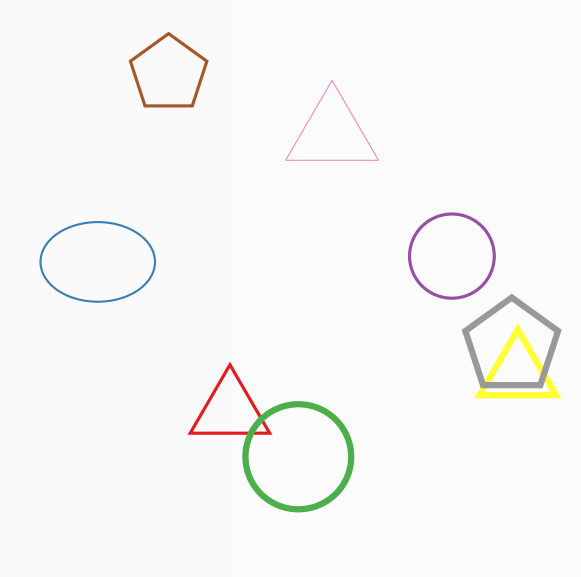[{"shape": "triangle", "thickness": 1.5, "radius": 0.39, "center": [0.396, 0.289]}, {"shape": "oval", "thickness": 1, "radius": 0.49, "center": [0.168, 0.546]}, {"shape": "circle", "thickness": 3, "radius": 0.45, "center": [0.513, 0.208]}, {"shape": "circle", "thickness": 1.5, "radius": 0.36, "center": [0.777, 0.556]}, {"shape": "triangle", "thickness": 3, "radius": 0.38, "center": [0.891, 0.353]}, {"shape": "pentagon", "thickness": 1.5, "radius": 0.35, "center": [0.29, 0.872]}, {"shape": "triangle", "thickness": 0.5, "radius": 0.46, "center": [0.571, 0.768]}, {"shape": "pentagon", "thickness": 3, "radius": 0.42, "center": [0.88, 0.4]}]